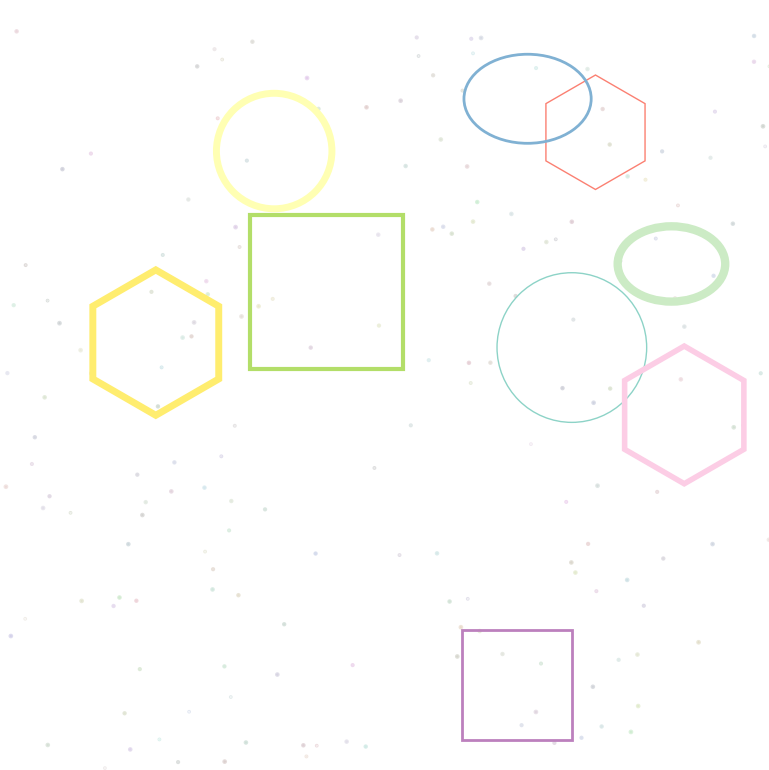[{"shape": "circle", "thickness": 0.5, "radius": 0.49, "center": [0.743, 0.549]}, {"shape": "circle", "thickness": 2.5, "radius": 0.37, "center": [0.356, 0.804]}, {"shape": "hexagon", "thickness": 0.5, "radius": 0.37, "center": [0.773, 0.828]}, {"shape": "oval", "thickness": 1, "radius": 0.41, "center": [0.685, 0.872]}, {"shape": "square", "thickness": 1.5, "radius": 0.5, "center": [0.424, 0.621]}, {"shape": "hexagon", "thickness": 2, "radius": 0.45, "center": [0.889, 0.461]}, {"shape": "square", "thickness": 1, "radius": 0.36, "center": [0.672, 0.111]}, {"shape": "oval", "thickness": 3, "radius": 0.35, "center": [0.872, 0.657]}, {"shape": "hexagon", "thickness": 2.5, "radius": 0.47, "center": [0.202, 0.555]}]